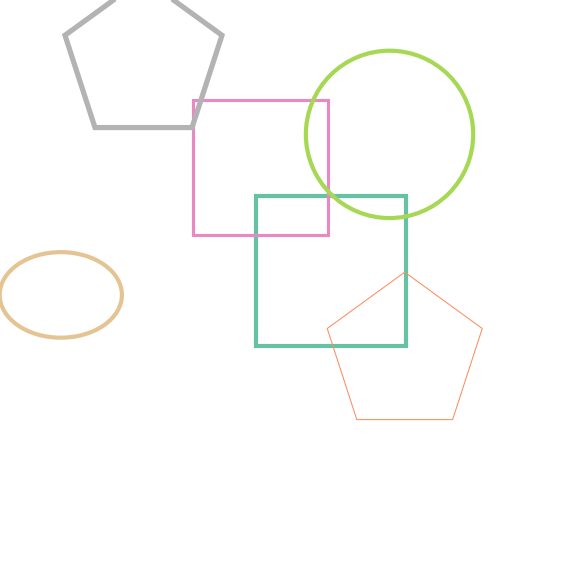[{"shape": "square", "thickness": 2, "radius": 0.65, "center": [0.573, 0.53]}, {"shape": "pentagon", "thickness": 0.5, "radius": 0.71, "center": [0.701, 0.387]}, {"shape": "square", "thickness": 1.5, "radius": 0.58, "center": [0.451, 0.709]}, {"shape": "circle", "thickness": 2, "radius": 0.72, "center": [0.675, 0.766]}, {"shape": "oval", "thickness": 2, "radius": 0.53, "center": [0.105, 0.488]}, {"shape": "pentagon", "thickness": 2.5, "radius": 0.71, "center": [0.248, 0.894]}]